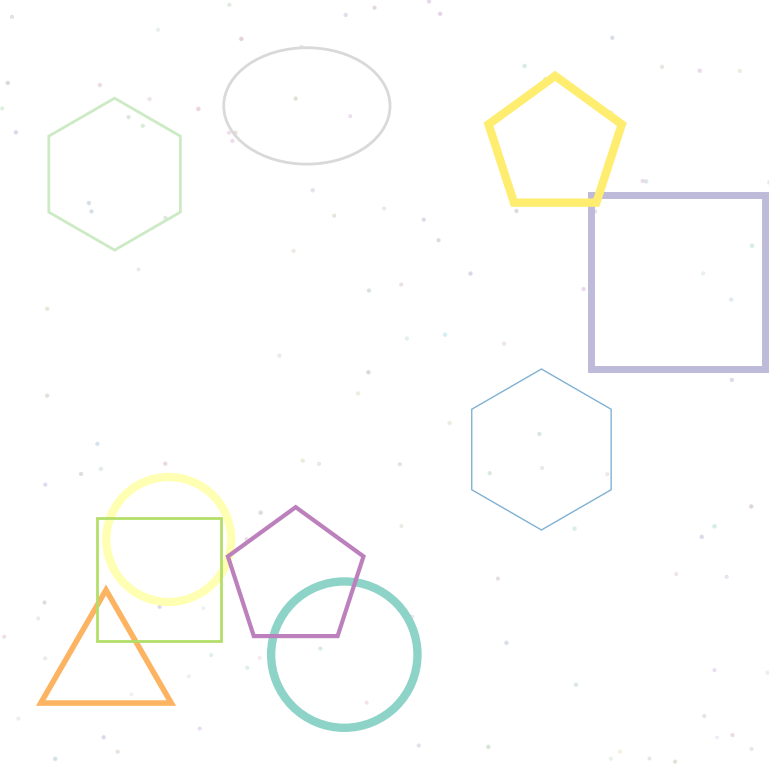[{"shape": "circle", "thickness": 3, "radius": 0.48, "center": [0.447, 0.15]}, {"shape": "circle", "thickness": 3, "radius": 0.41, "center": [0.219, 0.299]}, {"shape": "square", "thickness": 2.5, "radius": 0.57, "center": [0.88, 0.634]}, {"shape": "hexagon", "thickness": 0.5, "radius": 0.52, "center": [0.703, 0.416]}, {"shape": "triangle", "thickness": 2, "radius": 0.49, "center": [0.138, 0.136]}, {"shape": "square", "thickness": 1, "radius": 0.4, "center": [0.206, 0.247]}, {"shape": "oval", "thickness": 1, "radius": 0.54, "center": [0.399, 0.862]}, {"shape": "pentagon", "thickness": 1.5, "radius": 0.46, "center": [0.384, 0.249]}, {"shape": "hexagon", "thickness": 1, "radius": 0.49, "center": [0.149, 0.774]}, {"shape": "pentagon", "thickness": 3, "radius": 0.45, "center": [0.721, 0.81]}]